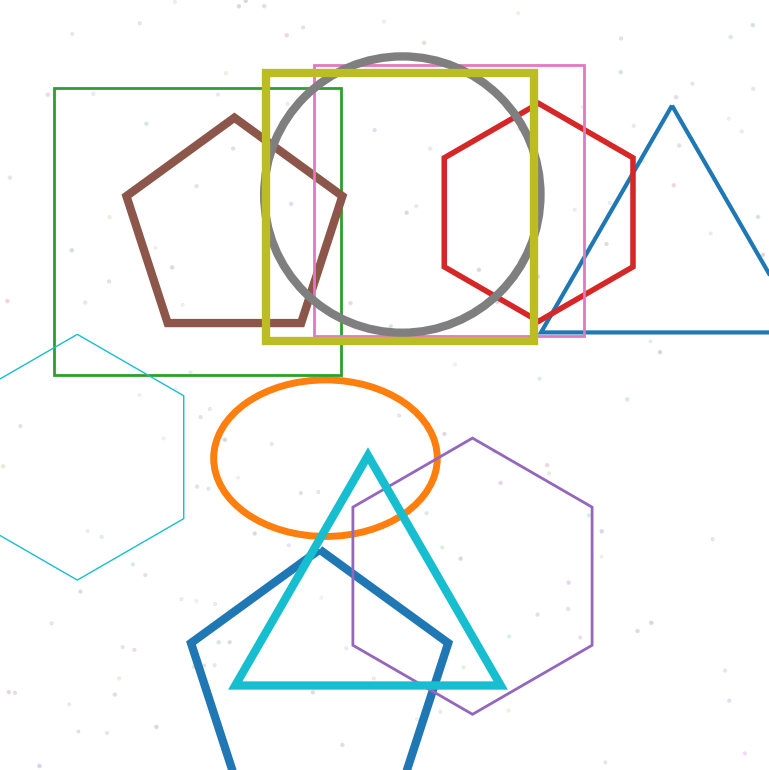[{"shape": "triangle", "thickness": 1.5, "radius": 0.98, "center": [0.873, 0.666]}, {"shape": "pentagon", "thickness": 3, "radius": 0.88, "center": [0.415, 0.111]}, {"shape": "oval", "thickness": 2.5, "radius": 0.73, "center": [0.423, 0.405]}, {"shape": "square", "thickness": 1, "radius": 0.93, "center": [0.256, 0.699]}, {"shape": "hexagon", "thickness": 2, "radius": 0.71, "center": [0.7, 0.724]}, {"shape": "hexagon", "thickness": 1, "radius": 0.9, "center": [0.614, 0.252]}, {"shape": "pentagon", "thickness": 3, "radius": 0.74, "center": [0.304, 0.7]}, {"shape": "square", "thickness": 1, "radius": 0.88, "center": [0.583, 0.739]}, {"shape": "circle", "thickness": 3, "radius": 0.9, "center": [0.522, 0.747]}, {"shape": "square", "thickness": 3, "radius": 0.87, "center": [0.52, 0.731]}, {"shape": "triangle", "thickness": 3, "radius": 1.0, "center": [0.478, 0.209]}, {"shape": "hexagon", "thickness": 0.5, "radius": 0.8, "center": [0.1, 0.406]}]